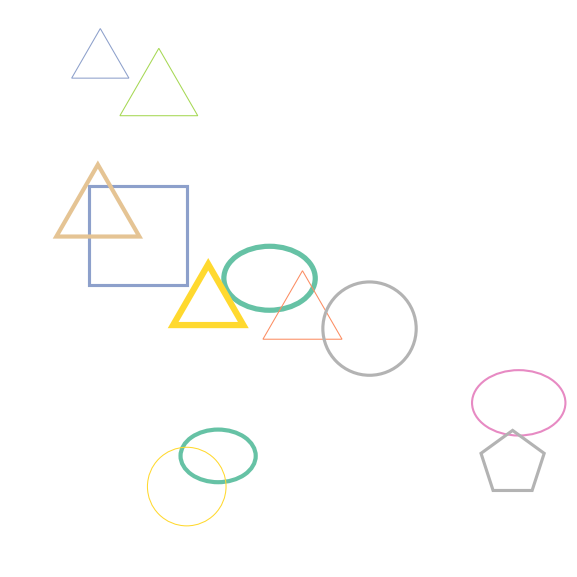[{"shape": "oval", "thickness": 2, "radius": 0.33, "center": [0.378, 0.21]}, {"shape": "oval", "thickness": 2.5, "radius": 0.4, "center": [0.467, 0.517]}, {"shape": "triangle", "thickness": 0.5, "radius": 0.4, "center": [0.524, 0.451]}, {"shape": "square", "thickness": 1.5, "radius": 0.43, "center": [0.239, 0.591]}, {"shape": "triangle", "thickness": 0.5, "radius": 0.29, "center": [0.174, 0.892]}, {"shape": "oval", "thickness": 1, "radius": 0.4, "center": [0.898, 0.302]}, {"shape": "triangle", "thickness": 0.5, "radius": 0.39, "center": [0.275, 0.838]}, {"shape": "circle", "thickness": 0.5, "radius": 0.34, "center": [0.323, 0.157]}, {"shape": "triangle", "thickness": 3, "radius": 0.35, "center": [0.361, 0.471]}, {"shape": "triangle", "thickness": 2, "radius": 0.42, "center": [0.169, 0.631]}, {"shape": "pentagon", "thickness": 1.5, "radius": 0.29, "center": [0.888, 0.196]}, {"shape": "circle", "thickness": 1.5, "radius": 0.4, "center": [0.64, 0.43]}]